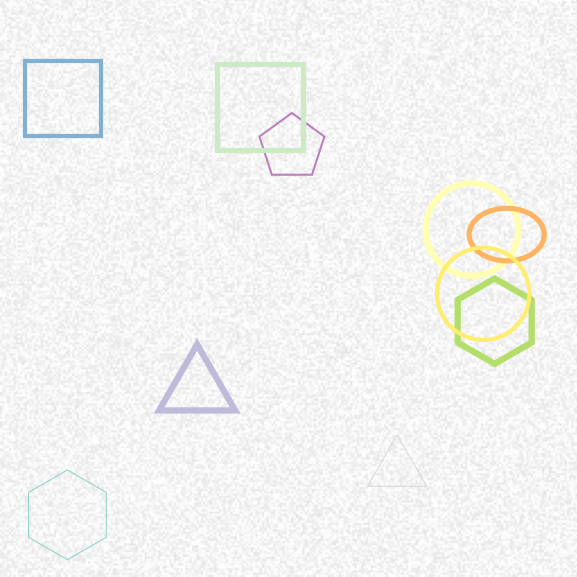[{"shape": "hexagon", "thickness": 0.5, "radius": 0.39, "center": [0.117, 0.108]}, {"shape": "circle", "thickness": 3, "radius": 0.4, "center": [0.817, 0.602]}, {"shape": "triangle", "thickness": 3, "radius": 0.38, "center": [0.341, 0.326]}, {"shape": "square", "thickness": 2, "radius": 0.33, "center": [0.109, 0.828]}, {"shape": "oval", "thickness": 2.5, "radius": 0.33, "center": [0.877, 0.593]}, {"shape": "hexagon", "thickness": 3, "radius": 0.37, "center": [0.857, 0.443]}, {"shape": "triangle", "thickness": 0.5, "radius": 0.3, "center": [0.688, 0.187]}, {"shape": "pentagon", "thickness": 1, "radius": 0.3, "center": [0.505, 0.744]}, {"shape": "square", "thickness": 2.5, "radius": 0.37, "center": [0.451, 0.813]}, {"shape": "circle", "thickness": 2, "radius": 0.4, "center": [0.837, 0.49]}]